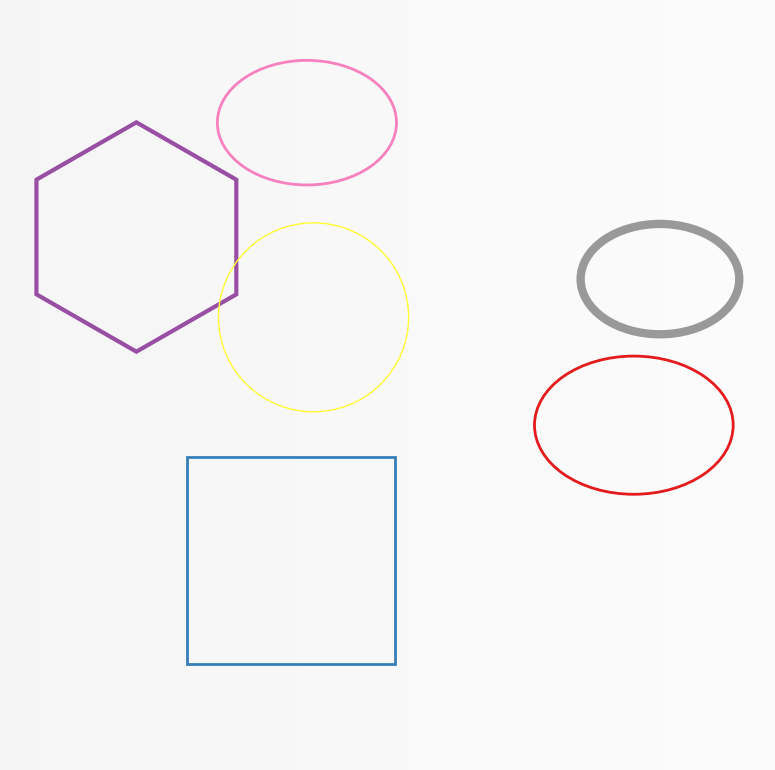[{"shape": "oval", "thickness": 1, "radius": 0.64, "center": [0.818, 0.448]}, {"shape": "square", "thickness": 1, "radius": 0.67, "center": [0.376, 0.272]}, {"shape": "hexagon", "thickness": 1.5, "radius": 0.74, "center": [0.176, 0.692]}, {"shape": "circle", "thickness": 0.5, "radius": 0.61, "center": [0.405, 0.588]}, {"shape": "oval", "thickness": 1, "radius": 0.58, "center": [0.396, 0.841]}, {"shape": "oval", "thickness": 3, "radius": 0.51, "center": [0.852, 0.638]}]